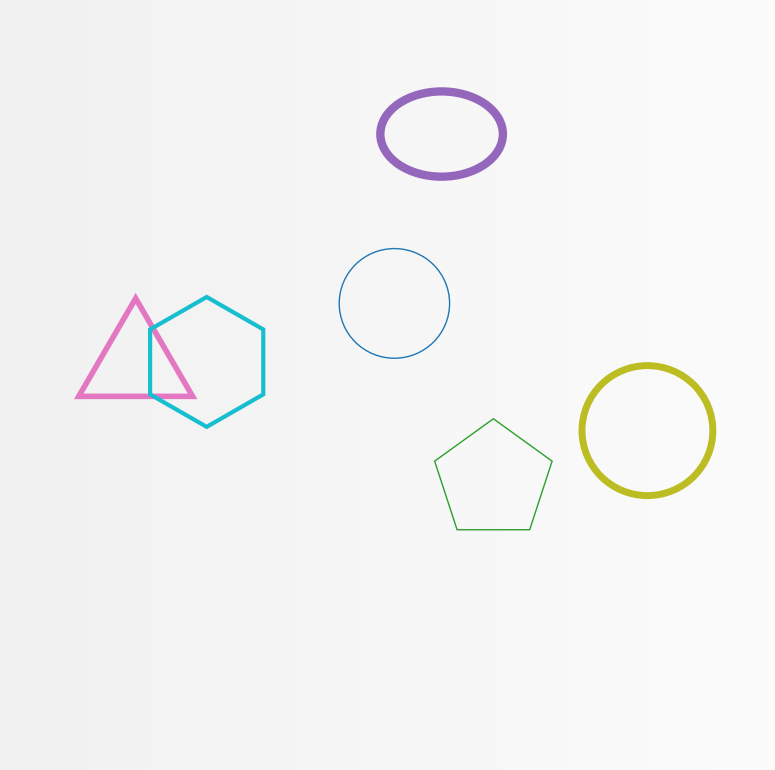[{"shape": "circle", "thickness": 0.5, "radius": 0.36, "center": [0.509, 0.606]}, {"shape": "pentagon", "thickness": 0.5, "radius": 0.4, "center": [0.637, 0.376]}, {"shape": "oval", "thickness": 3, "radius": 0.4, "center": [0.57, 0.826]}, {"shape": "triangle", "thickness": 2, "radius": 0.42, "center": [0.175, 0.528]}, {"shape": "circle", "thickness": 2.5, "radius": 0.42, "center": [0.835, 0.441]}, {"shape": "hexagon", "thickness": 1.5, "radius": 0.42, "center": [0.267, 0.53]}]